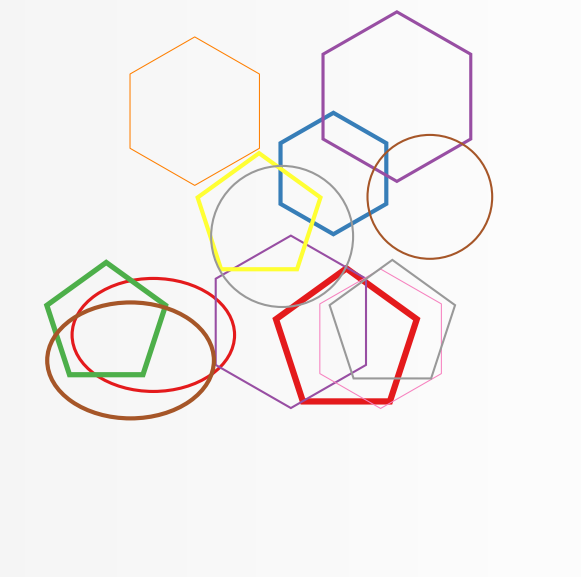[{"shape": "oval", "thickness": 1.5, "radius": 0.7, "center": [0.264, 0.419]}, {"shape": "pentagon", "thickness": 3, "radius": 0.64, "center": [0.596, 0.407]}, {"shape": "hexagon", "thickness": 2, "radius": 0.53, "center": [0.574, 0.699]}, {"shape": "pentagon", "thickness": 2.5, "radius": 0.54, "center": [0.183, 0.437]}, {"shape": "hexagon", "thickness": 1.5, "radius": 0.73, "center": [0.683, 0.832]}, {"shape": "hexagon", "thickness": 1, "radius": 0.75, "center": [0.5, 0.442]}, {"shape": "hexagon", "thickness": 0.5, "radius": 0.64, "center": [0.335, 0.807]}, {"shape": "pentagon", "thickness": 2, "radius": 0.56, "center": [0.446, 0.623]}, {"shape": "circle", "thickness": 1, "radius": 0.54, "center": [0.74, 0.658]}, {"shape": "oval", "thickness": 2, "radius": 0.72, "center": [0.225, 0.375]}, {"shape": "hexagon", "thickness": 0.5, "radius": 0.6, "center": [0.655, 0.413]}, {"shape": "pentagon", "thickness": 1, "radius": 0.57, "center": [0.675, 0.436]}, {"shape": "circle", "thickness": 1, "radius": 0.61, "center": [0.485, 0.59]}]